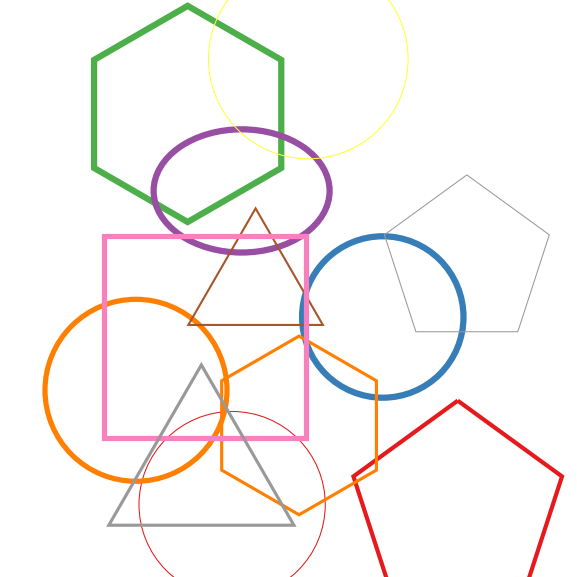[{"shape": "circle", "thickness": 0.5, "radius": 0.81, "center": [0.402, 0.125]}, {"shape": "pentagon", "thickness": 2, "radius": 0.95, "center": [0.793, 0.115]}, {"shape": "circle", "thickness": 3, "radius": 0.7, "center": [0.663, 0.45]}, {"shape": "hexagon", "thickness": 3, "radius": 0.94, "center": [0.325, 0.802]}, {"shape": "oval", "thickness": 3, "radius": 0.76, "center": [0.418, 0.669]}, {"shape": "circle", "thickness": 2.5, "radius": 0.79, "center": [0.235, 0.323]}, {"shape": "hexagon", "thickness": 1.5, "radius": 0.77, "center": [0.518, 0.262]}, {"shape": "circle", "thickness": 0.5, "radius": 0.86, "center": [0.534, 0.897]}, {"shape": "triangle", "thickness": 1, "radius": 0.67, "center": [0.443, 0.504]}, {"shape": "square", "thickness": 2.5, "radius": 0.88, "center": [0.355, 0.416]}, {"shape": "triangle", "thickness": 1.5, "radius": 0.93, "center": [0.349, 0.182]}, {"shape": "pentagon", "thickness": 0.5, "radius": 0.75, "center": [0.808, 0.546]}]